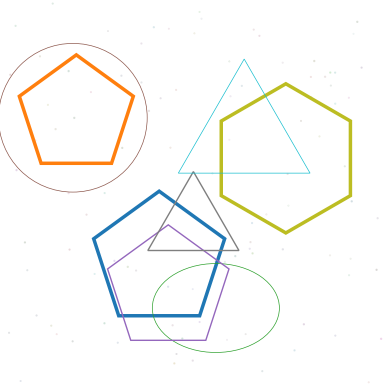[{"shape": "pentagon", "thickness": 2.5, "radius": 0.89, "center": [0.413, 0.325]}, {"shape": "pentagon", "thickness": 2.5, "radius": 0.78, "center": [0.198, 0.702]}, {"shape": "oval", "thickness": 0.5, "radius": 0.83, "center": [0.561, 0.2]}, {"shape": "pentagon", "thickness": 1, "radius": 0.83, "center": [0.437, 0.25]}, {"shape": "circle", "thickness": 0.5, "radius": 0.97, "center": [0.189, 0.694]}, {"shape": "triangle", "thickness": 1, "radius": 0.68, "center": [0.502, 0.418]}, {"shape": "hexagon", "thickness": 2.5, "radius": 0.97, "center": [0.742, 0.589]}, {"shape": "triangle", "thickness": 0.5, "radius": 0.99, "center": [0.634, 0.649]}]